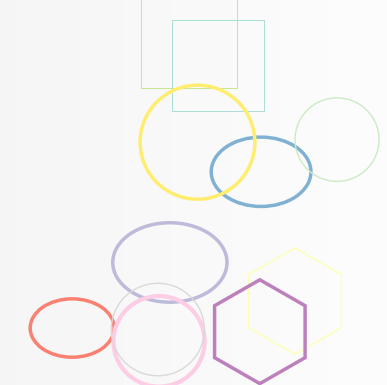[{"shape": "square", "thickness": 0.5, "radius": 0.59, "center": [0.562, 0.829]}, {"shape": "hexagon", "thickness": 1, "radius": 0.69, "center": [0.761, 0.218]}, {"shape": "oval", "thickness": 2.5, "radius": 0.74, "center": [0.438, 0.318]}, {"shape": "oval", "thickness": 2.5, "radius": 0.54, "center": [0.186, 0.148]}, {"shape": "oval", "thickness": 2.5, "radius": 0.64, "center": [0.674, 0.554]}, {"shape": "square", "thickness": 0.5, "radius": 0.62, "center": [0.487, 0.896]}, {"shape": "circle", "thickness": 3, "radius": 0.59, "center": [0.41, 0.113]}, {"shape": "circle", "thickness": 1, "radius": 0.6, "center": [0.407, 0.144]}, {"shape": "hexagon", "thickness": 2.5, "radius": 0.67, "center": [0.671, 0.138]}, {"shape": "circle", "thickness": 1, "radius": 0.54, "center": [0.87, 0.637]}, {"shape": "circle", "thickness": 2.5, "radius": 0.74, "center": [0.51, 0.631]}]